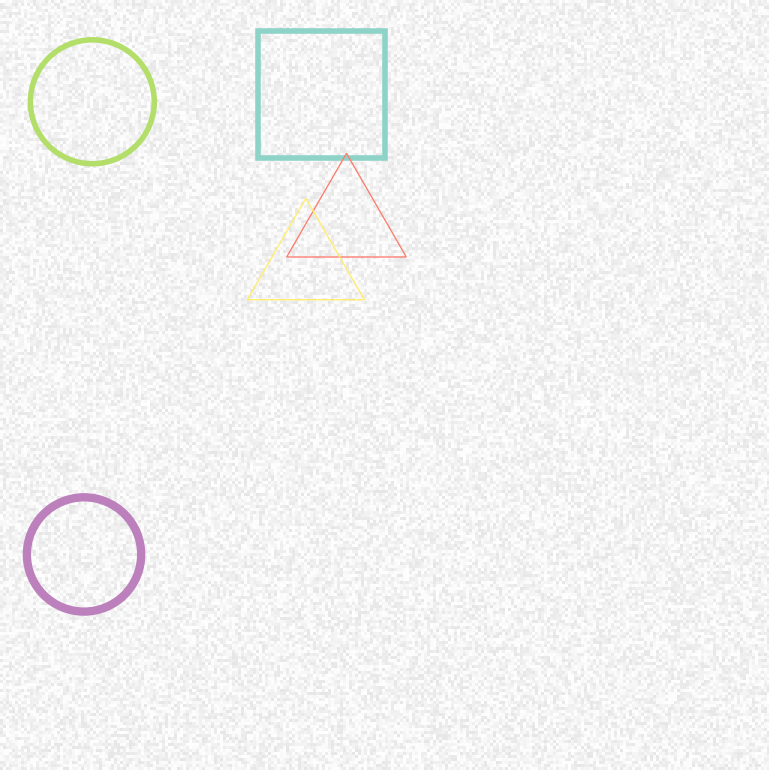[{"shape": "square", "thickness": 2, "radius": 0.41, "center": [0.417, 0.878]}, {"shape": "triangle", "thickness": 0.5, "radius": 0.45, "center": [0.45, 0.711]}, {"shape": "circle", "thickness": 2, "radius": 0.4, "center": [0.12, 0.868]}, {"shape": "circle", "thickness": 3, "radius": 0.37, "center": [0.109, 0.28]}, {"shape": "triangle", "thickness": 0.5, "radius": 0.44, "center": [0.397, 0.655]}]